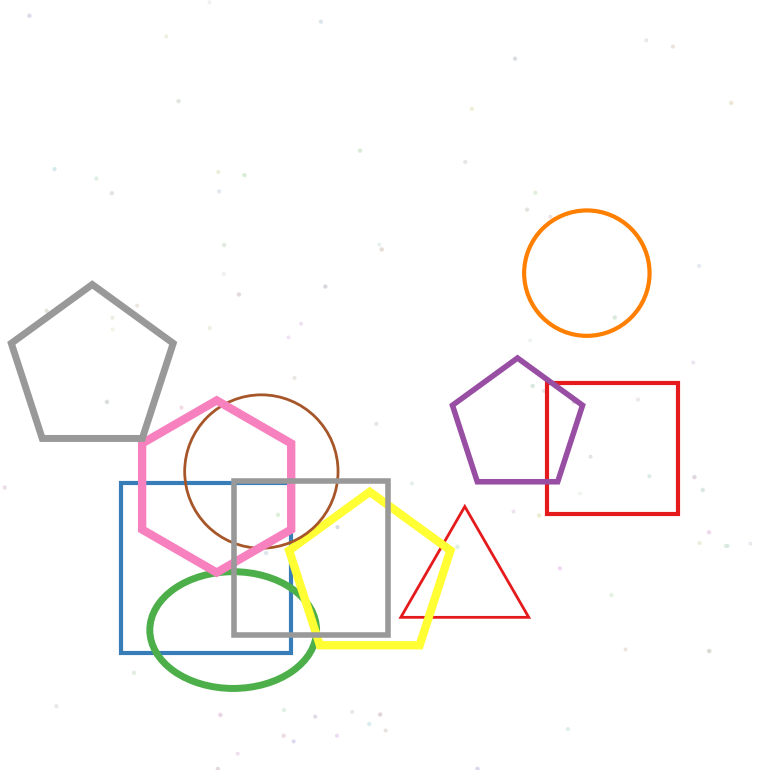[{"shape": "square", "thickness": 1.5, "radius": 0.43, "center": [0.796, 0.417]}, {"shape": "triangle", "thickness": 1, "radius": 0.48, "center": [0.604, 0.246]}, {"shape": "square", "thickness": 1.5, "radius": 0.55, "center": [0.267, 0.263]}, {"shape": "oval", "thickness": 2.5, "radius": 0.54, "center": [0.303, 0.182]}, {"shape": "pentagon", "thickness": 2, "radius": 0.44, "center": [0.672, 0.446]}, {"shape": "circle", "thickness": 1.5, "radius": 0.41, "center": [0.762, 0.645]}, {"shape": "pentagon", "thickness": 3, "radius": 0.55, "center": [0.48, 0.251]}, {"shape": "circle", "thickness": 1, "radius": 0.5, "center": [0.339, 0.388]}, {"shape": "hexagon", "thickness": 3, "radius": 0.56, "center": [0.281, 0.368]}, {"shape": "pentagon", "thickness": 2.5, "radius": 0.55, "center": [0.12, 0.52]}, {"shape": "square", "thickness": 2, "radius": 0.5, "center": [0.404, 0.275]}]